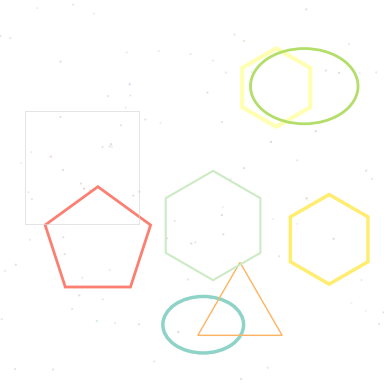[{"shape": "oval", "thickness": 2.5, "radius": 0.52, "center": [0.528, 0.157]}, {"shape": "hexagon", "thickness": 3, "radius": 0.51, "center": [0.717, 0.773]}, {"shape": "pentagon", "thickness": 2, "radius": 0.72, "center": [0.254, 0.371]}, {"shape": "triangle", "thickness": 1, "radius": 0.63, "center": [0.623, 0.192]}, {"shape": "oval", "thickness": 2, "radius": 0.7, "center": [0.79, 0.776]}, {"shape": "square", "thickness": 0.5, "radius": 0.74, "center": [0.213, 0.565]}, {"shape": "hexagon", "thickness": 1.5, "radius": 0.71, "center": [0.553, 0.414]}, {"shape": "hexagon", "thickness": 2.5, "radius": 0.58, "center": [0.855, 0.378]}]